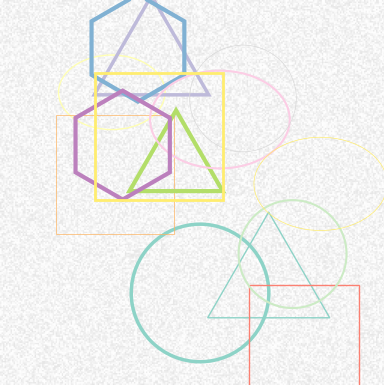[{"shape": "triangle", "thickness": 1, "radius": 0.92, "center": [0.698, 0.266]}, {"shape": "circle", "thickness": 2.5, "radius": 0.89, "center": [0.52, 0.239]}, {"shape": "oval", "thickness": 1, "radius": 0.69, "center": [0.29, 0.76]}, {"shape": "triangle", "thickness": 2.5, "radius": 0.86, "center": [0.393, 0.839]}, {"shape": "square", "thickness": 1, "radius": 0.72, "center": [0.79, 0.116]}, {"shape": "hexagon", "thickness": 3, "radius": 0.7, "center": [0.358, 0.875]}, {"shape": "square", "thickness": 0.5, "radius": 0.77, "center": [0.299, 0.546]}, {"shape": "triangle", "thickness": 3, "radius": 0.7, "center": [0.457, 0.573]}, {"shape": "oval", "thickness": 1.5, "radius": 0.91, "center": [0.571, 0.689]}, {"shape": "circle", "thickness": 0.5, "radius": 0.69, "center": [0.631, 0.744]}, {"shape": "hexagon", "thickness": 3, "radius": 0.71, "center": [0.319, 0.623]}, {"shape": "circle", "thickness": 1.5, "radius": 0.7, "center": [0.76, 0.34]}, {"shape": "square", "thickness": 2, "radius": 0.83, "center": [0.413, 0.646]}, {"shape": "oval", "thickness": 0.5, "radius": 0.86, "center": [0.833, 0.522]}]